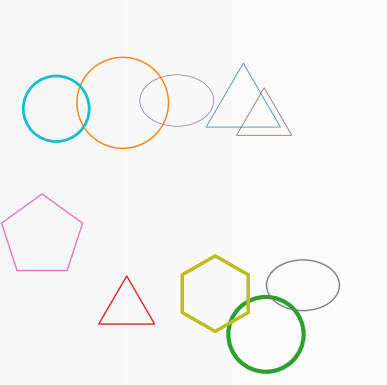[{"shape": "triangle", "thickness": 0.5, "radius": 0.55, "center": [0.628, 0.725]}, {"shape": "circle", "thickness": 1, "radius": 0.59, "center": [0.317, 0.733]}, {"shape": "circle", "thickness": 3, "radius": 0.49, "center": [0.686, 0.132]}, {"shape": "triangle", "thickness": 1, "radius": 0.42, "center": [0.327, 0.2]}, {"shape": "oval", "thickness": 0.5, "radius": 0.48, "center": [0.456, 0.739]}, {"shape": "triangle", "thickness": 0.5, "radius": 0.41, "center": [0.682, 0.69]}, {"shape": "pentagon", "thickness": 1, "radius": 0.55, "center": [0.109, 0.386]}, {"shape": "oval", "thickness": 1, "radius": 0.47, "center": [0.782, 0.259]}, {"shape": "hexagon", "thickness": 2.5, "radius": 0.49, "center": [0.555, 0.237]}, {"shape": "circle", "thickness": 2, "radius": 0.43, "center": [0.145, 0.718]}]